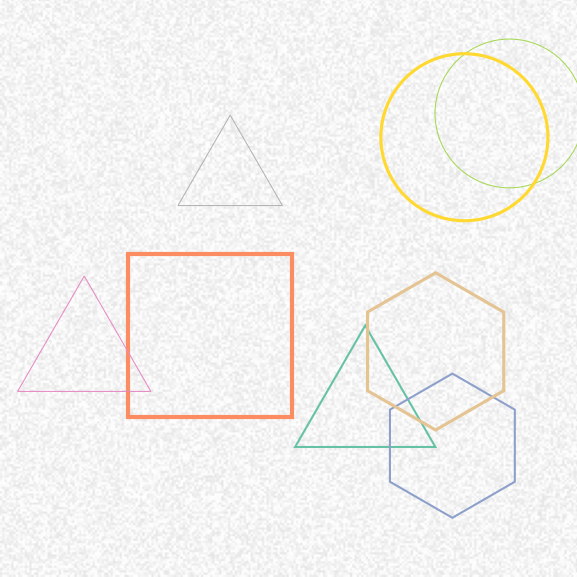[{"shape": "triangle", "thickness": 1, "radius": 0.7, "center": [0.632, 0.295]}, {"shape": "square", "thickness": 2, "radius": 0.71, "center": [0.364, 0.418]}, {"shape": "hexagon", "thickness": 1, "radius": 0.62, "center": [0.783, 0.227]}, {"shape": "triangle", "thickness": 0.5, "radius": 0.67, "center": [0.146, 0.388]}, {"shape": "circle", "thickness": 0.5, "radius": 0.64, "center": [0.882, 0.803]}, {"shape": "circle", "thickness": 1.5, "radius": 0.72, "center": [0.804, 0.762]}, {"shape": "hexagon", "thickness": 1.5, "radius": 0.68, "center": [0.754, 0.391]}, {"shape": "triangle", "thickness": 0.5, "radius": 0.52, "center": [0.399, 0.695]}]